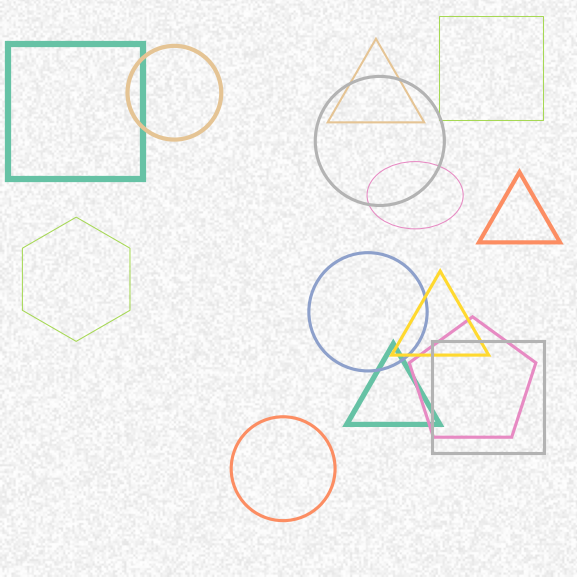[{"shape": "triangle", "thickness": 2.5, "radius": 0.47, "center": [0.681, 0.311]}, {"shape": "square", "thickness": 3, "radius": 0.58, "center": [0.131, 0.806]}, {"shape": "triangle", "thickness": 2, "radius": 0.41, "center": [0.9, 0.62]}, {"shape": "circle", "thickness": 1.5, "radius": 0.45, "center": [0.49, 0.188]}, {"shape": "circle", "thickness": 1.5, "radius": 0.51, "center": [0.637, 0.459]}, {"shape": "pentagon", "thickness": 1.5, "radius": 0.58, "center": [0.818, 0.335]}, {"shape": "oval", "thickness": 0.5, "radius": 0.42, "center": [0.719, 0.661]}, {"shape": "square", "thickness": 0.5, "radius": 0.45, "center": [0.85, 0.882]}, {"shape": "hexagon", "thickness": 0.5, "radius": 0.54, "center": [0.132, 0.516]}, {"shape": "triangle", "thickness": 1.5, "radius": 0.49, "center": [0.762, 0.433]}, {"shape": "circle", "thickness": 2, "radius": 0.41, "center": [0.302, 0.839]}, {"shape": "triangle", "thickness": 1, "radius": 0.48, "center": [0.651, 0.836]}, {"shape": "square", "thickness": 1.5, "radius": 0.48, "center": [0.846, 0.312]}, {"shape": "circle", "thickness": 1.5, "radius": 0.56, "center": [0.658, 0.755]}]